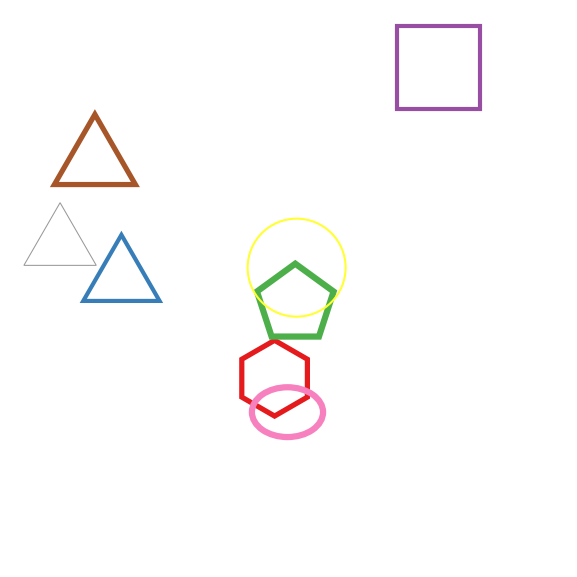[{"shape": "hexagon", "thickness": 2.5, "radius": 0.33, "center": [0.475, 0.344]}, {"shape": "triangle", "thickness": 2, "radius": 0.38, "center": [0.21, 0.516]}, {"shape": "pentagon", "thickness": 3, "radius": 0.35, "center": [0.511, 0.473]}, {"shape": "square", "thickness": 2, "radius": 0.36, "center": [0.759, 0.882]}, {"shape": "circle", "thickness": 1, "radius": 0.42, "center": [0.514, 0.536]}, {"shape": "triangle", "thickness": 2.5, "radius": 0.4, "center": [0.164, 0.72]}, {"shape": "oval", "thickness": 3, "radius": 0.31, "center": [0.498, 0.285]}, {"shape": "triangle", "thickness": 0.5, "radius": 0.36, "center": [0.104, 0.576]}]